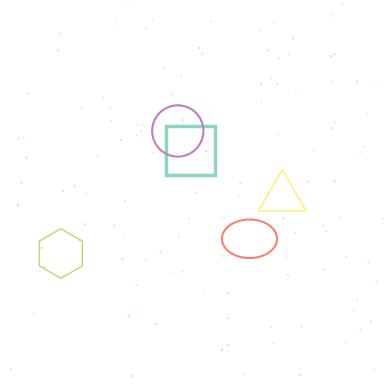[{"shape": "square", "thickness": 2.5, "radius": 0.32, "center": [0.495, 0.608]}, {"shape": "oval", "thickness": 1.5, "radius": 0.36, "center": [0.648, 0.38]}, {"shape": "hexagon", "thickness": 1, "radius": 0.32, "center": [0.158, 0.342]}, {"shape": "circle", "thickness": 1.5, "radius": 0.33, "center": [0.462, 0.66]}, {"shape": "triangle", "thickness": 1, "radius": 0.36, "center": [0.733, 0.488]}]